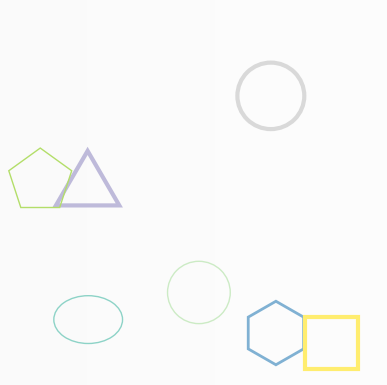[{"shape": "oval", "thickness": 1, "radius": 0.44, "center": [0.228, 0.17]}, {"shape": "triangle", "thickness": 3, "radius": 0.47, "center": [0.226, 0.514]}, {"shape": "hexagon", "thickness": 2, "radius": 0.41, "center": [0.712, 0.135]}, {"shape": "pentagon", "thickness": 1, "radius": 0.43, "center": [0.104, 0.53]}, {"shape": "circle", "thickness": 3, "radius": 0.43, "center": [0.699, 0.751]}, {"shape": "circle", "thickness": 1, "radius": 0.4, "center": [0.513, 0.24]}, {"shape": "square", "thickness": 3, "radius": 0.34, "center": [0.856, 0.109]}]